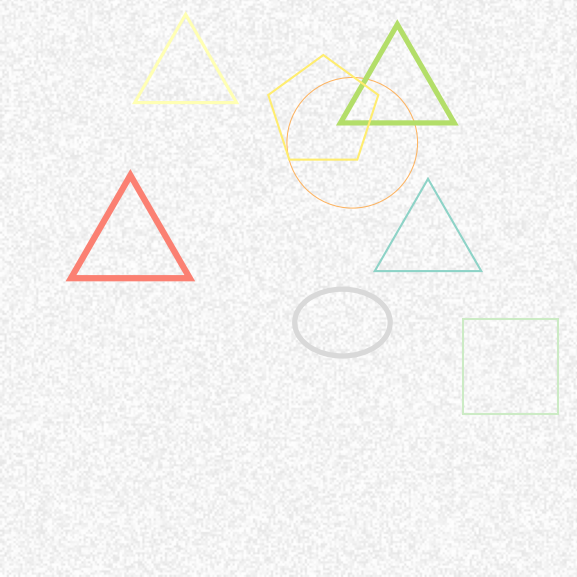[{"shape": "triangle", "thickness": 1, "radius": 0.53, "center": [0.741, 0.583]}, {"shape": "triangle", "thickness": 1.5, "radius": 0.51, "center": [0.321, 0.872]}, {"shape": "triangle", "thickness": 3, "radius": 0.59, "center": [0.226, 0.577]}, {"shape": "circle", "thickness": 0.5, "radius": 0.57, "center": [0.61, 0.752]}, {"shape": "triangle", "thickness": 2.5, "radius": 0.57, "center": [0.688, 0.843]}, {"shape": "oval", "thickness": 2.5, "radius": 0.41, "center": [0.593, 0.441]}, {"shape": "square", "thickness": 1, "radius": 0.41, "center": [0.884, 0.364]}, {"shape": "pentagon", "thickness": 1, "radius": 0.5, "center": [0.56, 0.804]}]